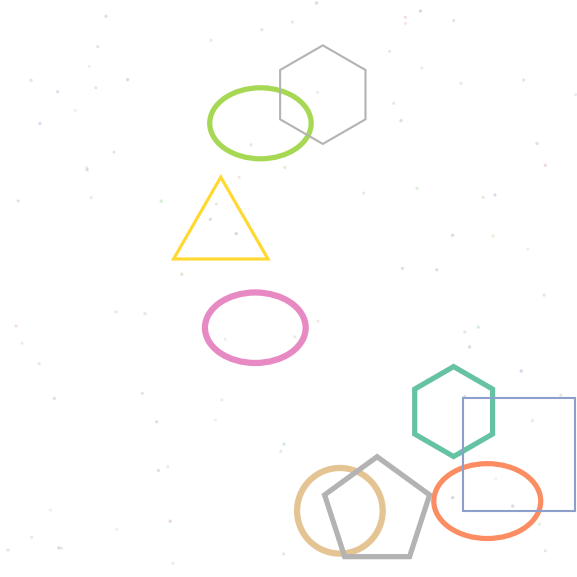[{"shape": "hexagon", "thickness": 2.5, "radius": 0.39, "center": [0.786, 0.286]}, {"shape": "oval", "thickness": 2.5, "radius": 0.46, "center": [0.844, 0.131]}, {"shape": "square", "thickness": 1, "radius": 0.49, "center": [0.899, 0.212]}, {"shape": "oval", "thickness": 3, "radius": 0.44, "center": [0.442, 0.432]}, {"shape": "oval", "thickness": 2.5, "radius": 0.44, "center": [0.451, 0.786]}, {"shape": "triangle", "thickness": 1.5, "radius": 0.47, "center": [0.382, 0.598]}, {"shape": "circle", "thickness": 3, "radius": 0.37, "center": [0.589, 0.115]}, {"shape": "hexagon", "thickness": 1, "radius": 0.43, "center": [0.559, 0.835]}, {"shape": "pentagon", "thickness": 2.5, "radius": 0.48, "center": [0.653, 0.113]}]